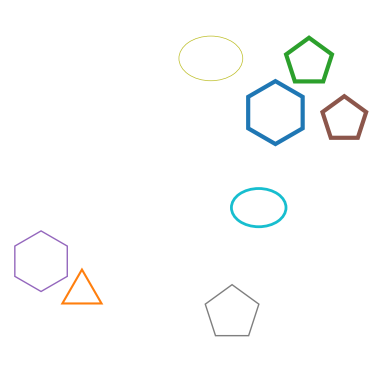[{"shape": "hexagon", "thickness": 3, "radius": 0.41, "center": [0.715, 0.708]}, {"shape": "triangle", "thickness": 1.5, "radius": 0.29, "center": [0.213, 0.241]}, {"shape": "pentagon", "thickness": 3, "radius": 0.31, "center": [0.803, 0.839]}, {"shape": "hexagon", "thickness": 1, "radius": 0.39, "center": [0.107, 0.322]}, {"shape": "pentagon", "thickness": 3, "radius": 0.3, "center": [0.894, 0.69]}, {"shape": "pentagon", "thickness": 1, "radius": 0.37, "center": [0.603, 0.187]}, {"shape": "oval", "thickness": 0.5, "radius": 0.41, "center": [0.548, 0.848]}, {"shape": "oval", "thickness": 2, "radius": 0.35, "center": [0.672, 0.461]}]